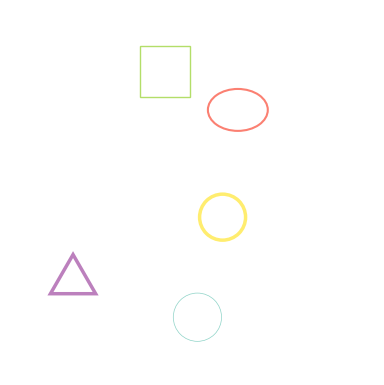[{"shape": "circle", "thickness": 0.5, "radius": 0.31, "center": [0.513, 0.176]}, {"shape": "oval", "thickness": 1.5, "radius": 0.39, "center": [0.618, 0.715]}, {"shape": "square", "thickness": 1, "radius": 0.33, "center": [0.429, 0.815]}, {"shape": "triangle", "thickness": 2.5, "radius": 0.34, "center": [0.19, 0.271]}, {"shape": "circle", "thickness": 2.5, "radius": 0.3, "center": [0.578, 0.436]}]